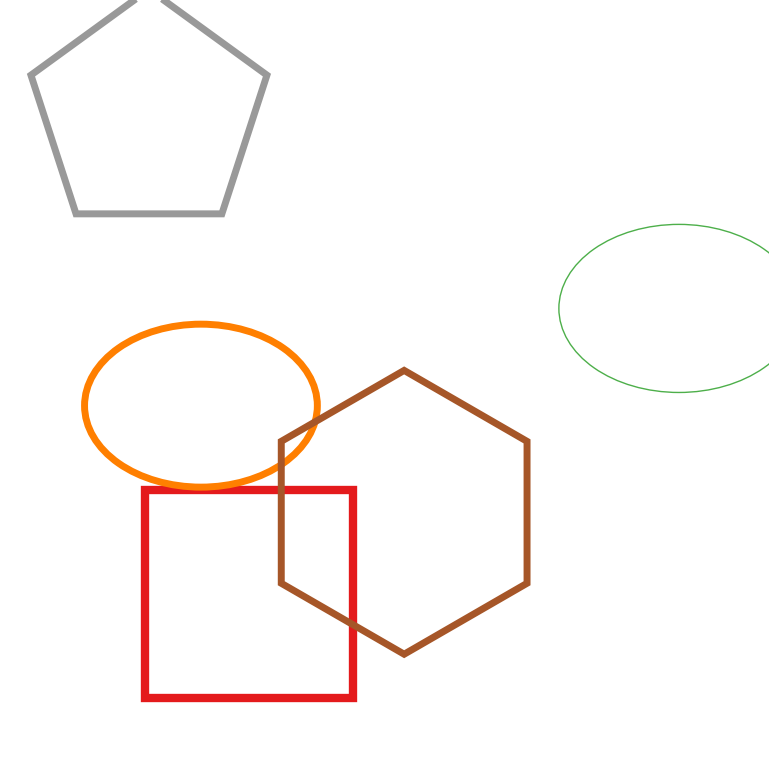[{"shape": "square", "thickness": 3, "radius": 0.68, "center": [0.323, 0.229]}, {"shape": "oval", "thickness": 0.5, "radius": 0.78, "center": [0.882, 0.599]}, {"shape": "oval", "thickness": 2.5, "radius": 0.76, "center": [0.261, 0.473]}, {"shape": "hexagon", "thickness": 2.5, "radius": 0.92, "center": [0.525, 0.335]}, {"shape": "pentagon", "thickness": 2.5, "radius": 0.81, "center": [0.193, 0.853]}]